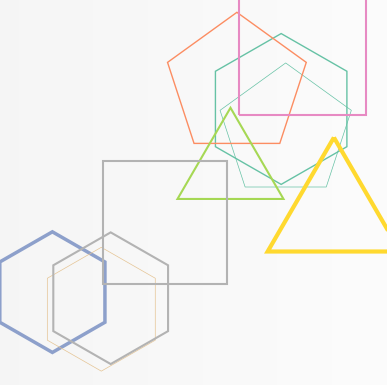[{"shape": "hexagon", "thickness": 1, "radius": 0.98, "center": [0.726, 0.717]}, {"shape": "pentagon", "thickness": 0.5, "radius": 0.89, "center": [0.737, 0.658]}, {"shape": "pentagon", "thickness": 1, "radius": 0.94, "center": [0.611, 0.78]}, {"shape": "hexagon", "thickness": 2.5, "radius": 0.78, "center": [0.135, 0.241]}, {"shape": "square", "thickness": 1.5, "radius": 0.82, "center": [0.78, 0.864]}, {"shape": "triangle", "thickness": 1.5, "radius": 0.79, "center": [0.595, 0.562]}, {"shape": "triangle", "thickness": 3, "radius": 0.99, "center": [0.862, 0.445]}, {"shape": "hexagon", "thickness": 0.5, "radius": 0.8, "center": [0.261, 0.197]}, {"shape": "square", "thickness": 1.5, "radius": 0.8, "center": [0.426, 0.422]}, {"shape": "hexagon", "thickness": 1.5, "radius": 0.85, "center": [0.286, 0.225]}]